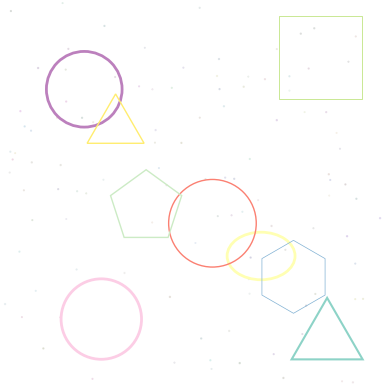[{"shape": "triangle", "thickness": 1.5, "radius": 0.53, "center": [0.85, 0.12]}, {"shape": "oval", "thickness": 2, "radius": 0.44, "center": [0.678, 0.335]}, {"shape": "circle", "thickness": 1, "radius": 0.57, "center": [0.552, 0.42]}, {"shape": "hexagon", "thickness": 0.5, "radius": 0.47, "center": [0.762, 0.281]}, {"shape": "square", "thickness": 0.5, "radius": 0.54, "center": [0.832, 0.85]}, {"shape": "circle", "thickness": 2, "radius": 0.52, "center": [0.263, 0.171]}, {"shape": "circle", "thickness": 2, "radius": 0.49, "center": [0.219, 0.768]}, {"shape": "pentagon", "thickness": 1, "radius": 0.49, "center": [0.38, 0.462]}, {"shape": "triangle", "thickness": 1, "radius": 0.43, "center": [0.3, 0.671]}]